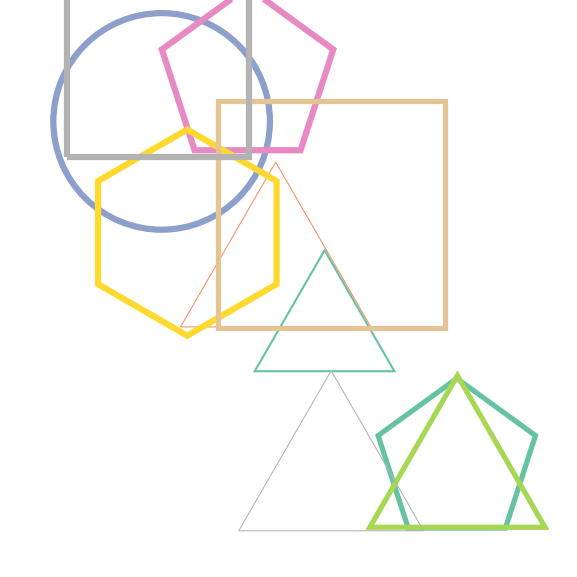[{"shape": "pentagon", "thickness": 2.5, "radius": 0.72, "center": [0.791, 0.201]}, {"shape": "triangle", "thickness": 1, "radius": 0.7, "center": [0.562, 0.426]}, {"shape": "triangle", "thickness": 0.5, "radius": 0.95, "center": [0.477, 0.528]}, {"shape": "circle", "thickness": 3, "radius": 0.94, "center": [0.28, 0.789]}, {"shape": "pentagon", "thickness": 3, "radius": 0.78, "center": [0.429, 0.865]}, {"shape": "triangle", "thickness": 2.5, "radius": 0.88, "center": [0.792, 0.174]}, {"shape": "hexagon", "thickness": 3, "radius": 0.89, "center": [0.324, 0.596]}, {"shape": "square", "thickness": 2.5, "radius": 0.98, "center": [0.574, 0.628]}, {"shape": "triangle", "thickness": 0.5, "radius": 0.92, "center": [0.573, 0.172]}, {"shape": "square", "thickness": 3, "radius": 0.79, "center": [0.273, 0.885]}]